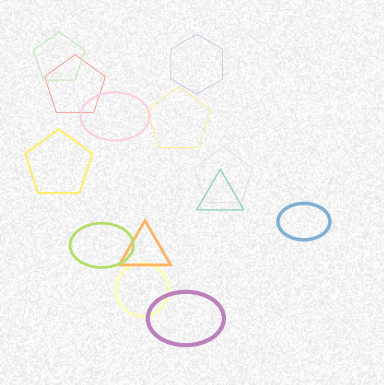[{"shape": "triangle", "thickness": 1, "radius": 0.35, "center": [0.572, 0.49]}, {"shape": "circle", "thickness": 2, "radius": 0.34, "center": [0.369, 0.247]}, {"shape": "hexagon", "thickness": 0.5, "radius": 0.39, "center": [0.511, 0.833]}, {"shape": "pentagon", "thickness": 0.5, "radius": 0.41, "center": [0.195, 0.775]}, {"shape": "oval", "thickness": 2.5, "radius": 0.34, "center": [0.789, 0.424]}, {"shape": "triangle", "thickness": 2, "radius": 0.38, "center": [0.377, 0.35]}, {"shape": "oval", "thickness": 2, "radius": 0.41, "center": [0.264, 0.363]}, {"shape": "oval", "thickness": 1.5, "radius": 0.45, "center": [0.299, 0.698]}, {"shape": "pentagon", "thickness": 0.5, "radius": 0.4, "center": [0.58, 0.538]}, {"shape": "oval", "thickness": 3, "radius": 0.49, "center": [0.483, 0.173]}, {"shape": "pentagon", "thickness": 1, "radius": 0.35, "center": [0.154, 0.848]}, {"shape": "pentagon", "thickness": 0.5, "radius": 0.44, "center": [0.464, 0.687]}, {"shape": "pentagon", "thickness": 1.5, "radius": 0.46, "center": [0.153, 0.573]}]